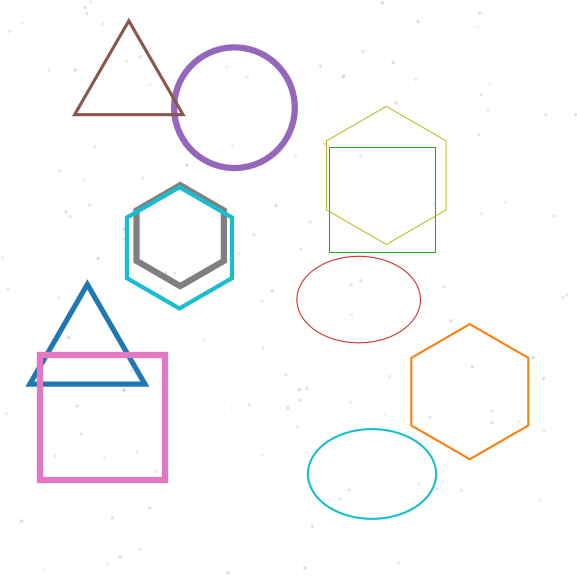[{"shape": "triangle", "thickness": 2.5, "radius": 0.58, "center": [0.151, 0.392]}, {"shape": "hexagon", "thickness": 1, "radius": 0.58, "center": [0.813, 0.321]}, {"shape": "square", "thickness": 0.5, "radius": 0.46, "center": [0.661, 0.654]}, {"shape": "oval", "thickness": 0.5, "radius": 0.54, "center": [0.621, 0.48]}, {"shape": "circle", "thickness": 3, "radius": 0.52, "center": [0.406, 0.813]}, {"shape": "triangle", "thickness": 1.5, "radius": 0.54, "center": [0.223, 0.855]}, {"shape": "square", "thickness": 3, "radius": 0.54, "center": [0.177, 0.276]}, {"shape": "hexagon", "thickness": 3, "radius": 0.44, "center": [0.312, 0.591]}, {"shape": "hexagon", "thickness": 0.5, "radius": 0.6, "center": [0.669, 0.695]}, {"shape": "oval", "thickness": 1, "radius": 0.55, "center": [0.644, 0.178]}, {"shape": "hexagon", "thickness": 2, "radius": 0.53, "center": [0.311, 0.57]}]